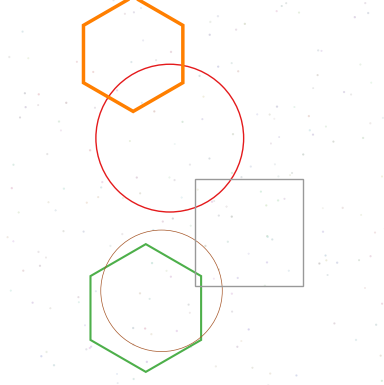[{"shape": "circle", "thickness": 1, "radius": 0.96, "center": [0.441, 0.641]}, {"shape": "hexagon", "thickness": 1.5, "radius": 0.83, "center": [0.379, 0.2]}, {"shape": "hexagon", "thickness": 2.5, "radius": 0.75, "center": [0.346, 0.86]}, {"shape": "circle", "thickness": 0.5, "radius": 0.79, "center": [0.42, 0.245]}, {"shape": "square", "thickness": 1, "radius": 0.7, "center": [0.646, 0.396]}]